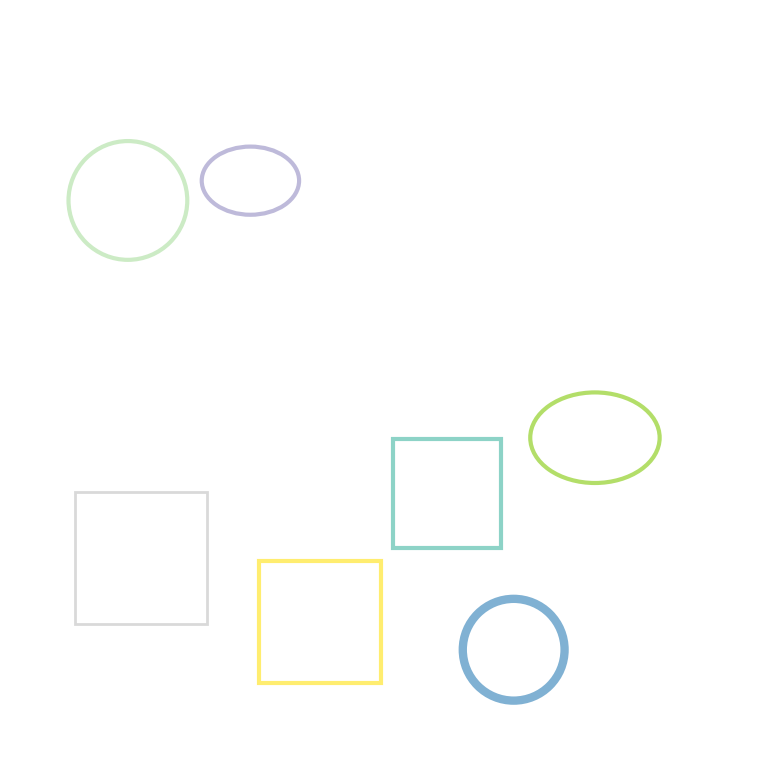[{"shape": "square", "thickness": 1.5, "radius": 0.35, "center": [0.58, 0.359]}, {"shape": "oval", "thickness": 1.5, "radius": 0.32, "center": [0.325, 0.765]}, {"shape": "circle", "thickness": 3, "radius": 0.33, "center": [0.667, 0.156]}, {"shape": "oval", "thickness": 1.5, "radius": 0.42, "center": [0.773, 0.432]}, {"shape": "square", "thickness": 1, "radius": 0.43, "center": [0.183, 0.276]}, {"shape": "circle", "thickness": 1.5, "radius": 0.39, "center": [0.166, 0.74]}, {"shape": "square", "thickness": 1.5, "radius": 0.39, "center": [0.416, 0.192]}]